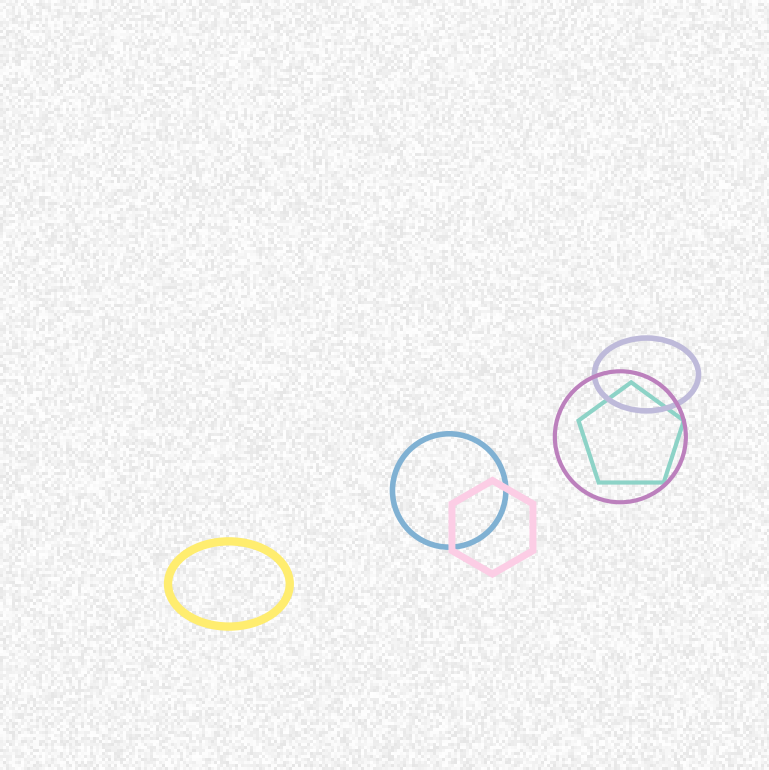[{"shape": "pentagon", "thickness": 1.5, "radius": 0.36, "center": [0.82, 0.432]}, {"shape": "oval", "thickness": 2, "radius": 0.34, "center": [0.84, 0.514]}, {"shape": "circle", "thickness": 2, "radius": 0.37, "center": [0.583, 0.363]}, {"shape": "hexagon", "thickness": 2.5, "radius": 0.3, "center": [0.64, 0.315]}, {"shape": "circle", "thickness": 1.5, "radius": 0.43, "center": [0.806, 0.433]}, {"shape": "oval", "thickness": 3, "radius": 0.4, "center": [0.297, 0.242]}]